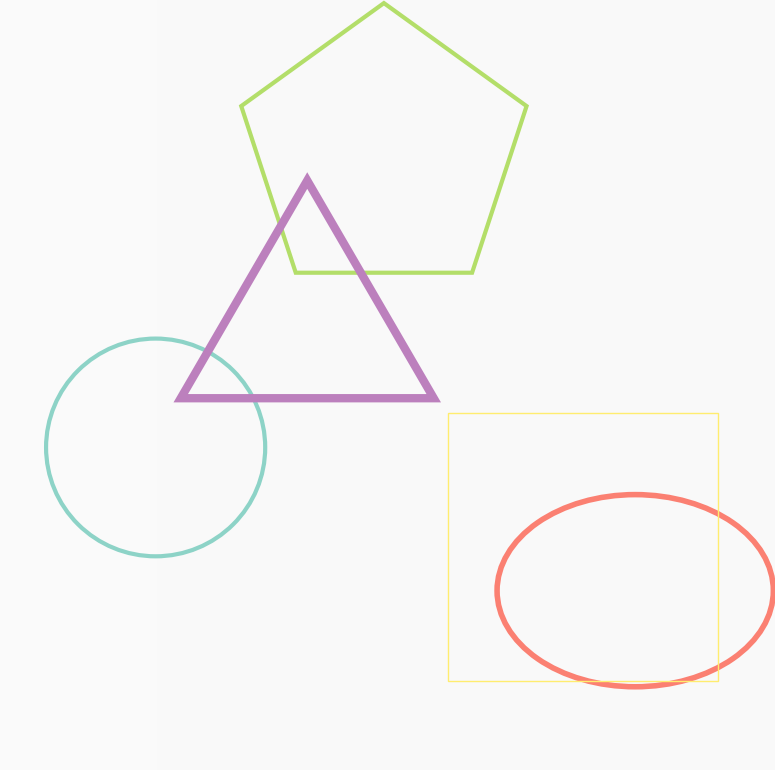[{"shape": "circle", "thickness": 1.5, "radius": 0.71, "center": [0.201, 0.419]}, {"shape": "oval", "thickness": 2, "radius": 0.89, "center": [0.82, 0.233]}, {"shape": "pentagon", "thickness": 1.5, "radius": 0.97, "center": [0.495, 0.802]}, {"shape": "triangle", "thickness": 3, "radius": 0.94, "center": [0.396, 0.577]}, {"shape": "square", "thickness": 0.5, "radius": 0.87, "center": [0.753, 0.29]}]